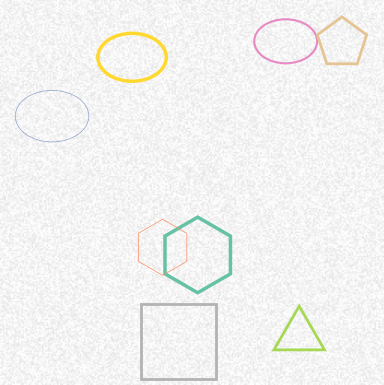[{"shape": "hexagon", "thickness": 2.5, "radius": 0.49, "center": [0.514, 0.338]}, {"shape": "hexagon", "thickness": 0.5, "radius": 0.36, "center": [0.422, 0.358]}, {"shape": "oval", "thickness": 0.5, "radius": 0.48, "center": [0.135, 0.698]}, {"shape": "oval", "thickness": 1.5, "radius": 0.41, "center": [0.742, 0.893]}, {"shape": "triangle", "thickness": 2, "radius": 0.38, "center": [0.777, 0.129]}, {"shape": "oval", "thickness": 2.5, "radius": 0.44, "center": [0.343, 0.851]}, {"shape": "pentagon", "thickness": 2, "radius": 0.34, "center": [0.888, 0.889]}, {"shape": "square", "thickness": 2, "radius": 0.49, "center": [0.463, 0.113]}]